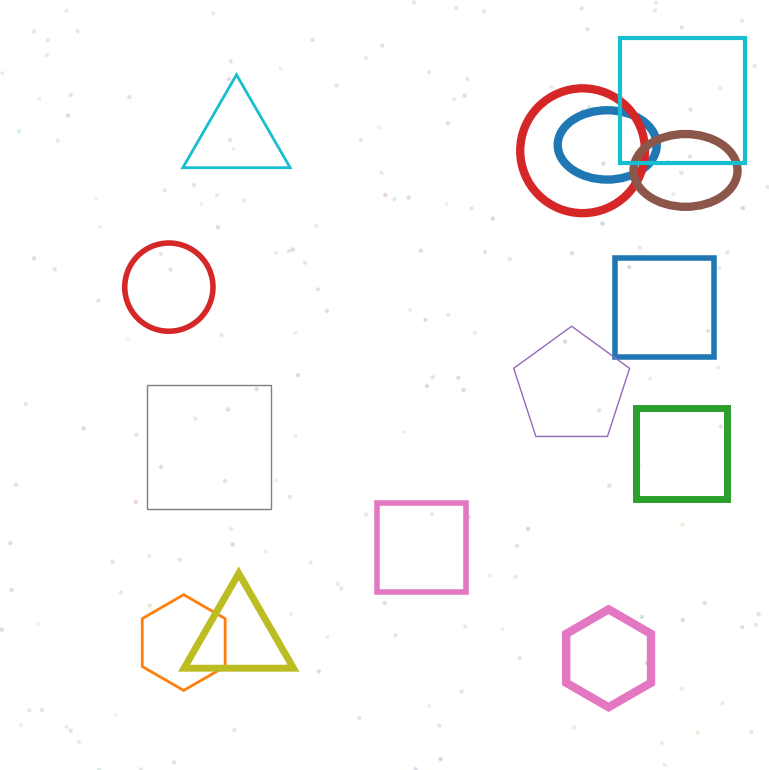[{"shape": "oval", "thickness": 3, "radius": 0.32, "center": [0.789, 0.812]}, {"shape": "square", "thickness": 2, "radius": 0.32, "center": [0.863, 0.6]}, {"shape": "hexagon", "thickness": 1, "radius": 0.31, "center": [0.239, 0.166]}, {"shape": "square", "thickness": 2.5, "radius": 0.3, "center": [0.885, 0.411]}, {"shape": "circle", "thickness": 2, "radius": 0.29, "center": [0.219, 0.627]}, {"shape": "circle", "thickness": 3, "radius": 0.41, "center": [0.757, 0.804]}, {"shape": "pentagon", "thickness": 0.5, "radius": 0.4, "center": [0.742, 0.497]}, {"shape": "oval", "thickness": 3, "radius": 0.34, "center": [0.89, 0.779]}, {"shape": "square", "thickness": 2, "radius": 0.29, "center": [0.547, 0.289]}, {"shape": "hexagon", "thickness": 3, "radius": 0.32, "center": [0.79, 0.145]}, {"shape": "square", "thickness": 0.5, "radius": 0.4, "center": [0.271, 0.42]}, {"shape": "triangle", "thickness": 2.5, "radius": 0.41, "center": [0.31, 0.173]}, {"shape": "triangle", "thickness": 1, "radius": 0.4, "center": [0.307, 0.822]}, {"shape": "square", "thickness": 1.5, "radius": 0.41, "center": [0.886, 0.869]}]